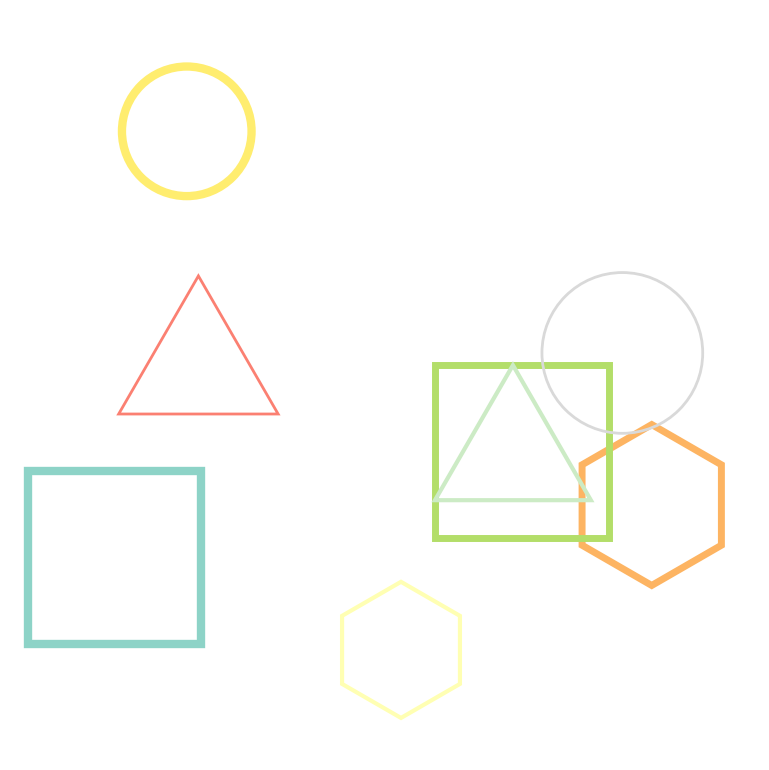[{"shape": "square", "thickness": 3, "radius": 0.56, "center": [0.149, 0.276]}, {"shape": "hexagon", "thickness": 1.5, "radius": 0.44, "center": [0.521, 0.156]}, {"shape": "triangle", "thickness": 1, "radius": 0.6, "center": [0.258, 0.522]}, {"shape": "hexagon", "thickness": 2.5, "radius": 0.52, "center": [0.846, 0.344]}, {"shape": "square", "thickness": 2.5, "radius": 0.56, "center": [0.678, 0.414]}, {"shape": "circle", "thickness": 1, "radius": 0.52, "center": [0.808, 0.542]}, {"shape": "triangle", "thickness": 1.5, "radius": 0.58, "center": [0.666, 0.409]}, {"shape": "circle", "thickness": 3, "radius": 0.42, "center": [0.243, 0.829]}]